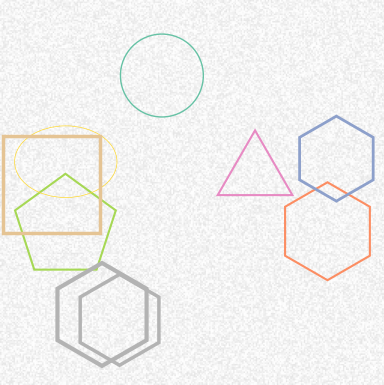[{"shape": "circle", "thickness": 1, "radius": 0.54, "center": [0.42, 0.804]}, {"shape": "hexagon", "thickness": 1.5, "radius": 0.64, "center": [0.851, 0.399]}, {"shape": "hexagon", "thickness": 2, "radius": 0.55, "center": [0.874, 0.588]}, {"shape": "triangle", "thickness": 1.5, "radius": 0.56, "center": [0.662, 0.549]}, {"shape": "pentagon", "thickness": 1.5, "radius": 0.69, "center": [0.17, 0.411]}, {"shape": "oval", "thickness": 0.5, "radius": 0.66, "center": [0.171, 0.58]}, {"shape": "square", "thickness": 2.5, "radius": 0.63, "center": [0.134, 0.522]}, {"shape": "hexagon", "thickness": 3, "radius": 0.67, "center": [0.265, 0.183]}, {"shape": "hexagon", "thickness": 2.5, "radius": 0.59, "center": [0.311, 0.169]}]